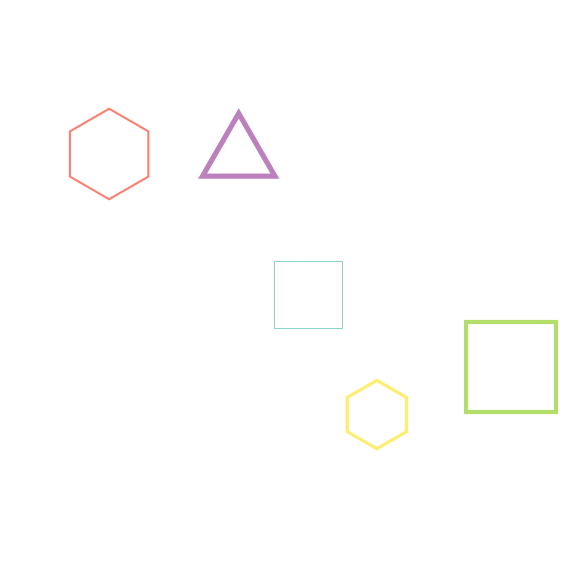[{"shape": "square", "thickness": 0.5, "radius": 0.29, "center": [0.534, 0.489]}, {"shape": "hexagon", "thickness": 1, "radius": 0.39, "center": [0.189, 0.732]}, {"shape": "square", "thickness": 2, "radius": 0.39, "center": [0.885, 0.364]}, {"shape": "triangle", "thickness": 2.5, "radius": 0.36, "center": [0.413, 0.73]}, {"shape": "hexagon", "thickness": 1.5, "radius": 0.3, "center": [0.653, 0.281]}]